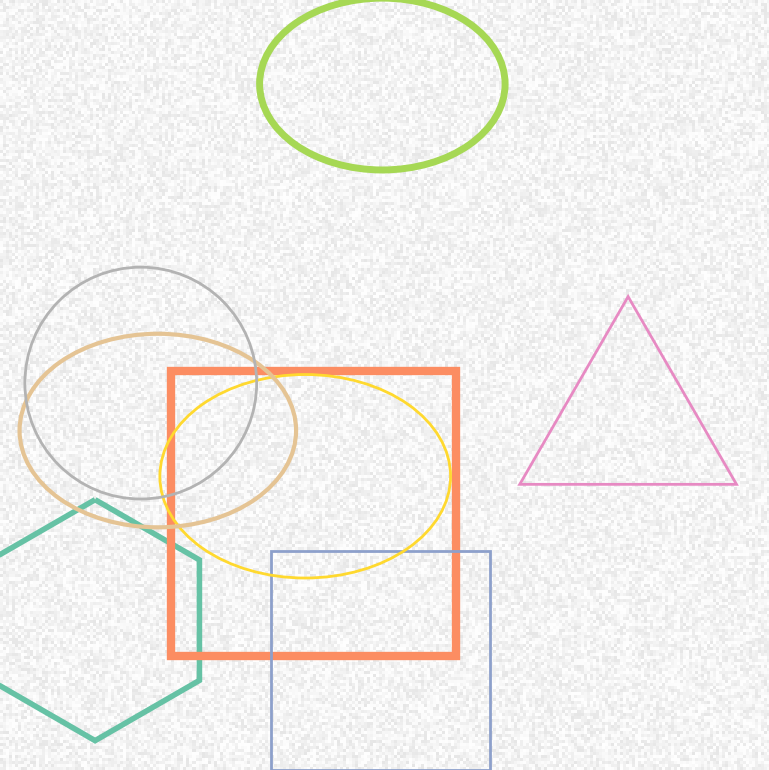[{"shape": "hexagon", "thickness": 2, "radius": 0.78, "center": [0.124, 0.195]}, {"shape": "square", "thickness": 3, "radius": 0.92, "center": [0.407, 0.333]}, {"shape": "square", "thickness": 1, "radius": 0.71, "center": [0.494, 0.142]}, {"shape": "triangle", "thickness": 1, "radius": 0.81, "center": [0.816, 0.452]}, {"shape": "oval", "thickness": 2.5, "radius": 0.8, "center": [0.497, 0.891]}, {"shape": "oval", "thickness": 1, "radius": 0.94, "center": [0.396, 0.381]}, {"shape": "oval", "thickness": 1.5, "radius": 0.9, "center": [0.205, 0.441]}, {"shape": "circle", "thickness": 1, "radius": 0.75, "center": [0.183, 0.502]}]